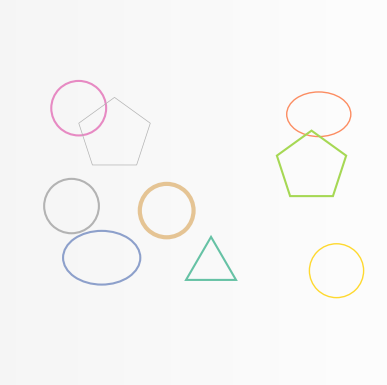[{"shape": "triangle", "thickness": 1.5, "radius": 0.37, "center": [0.545, 0.31]}, {"shape": "oval", "thickness": 1, "radius": 0.41, "center": [0.823, 0.703]}, {"shape": "oval", "thickness": 1.5, "radius": 0.5, "center": [0.262, 0.331]}, {"shape": "circle", "thickness": 1.5, "radius": 0.35, "center": [0.203, 0.719]}, {"shape": "pentagon", "thickness": 1.5, "radius": 0.47, "center": [0.804, 0.567]}, {"shape": "circle", "thickness": 1, "radius": 0.35, "center": [0.868, 0.297]}, {"shape": "circle", "thickness": 3, "radius": 0.35, "center": [0.43, 0.453]}, {"shape": "circle", "thickness": 1.5, "radius": 0.35, "center": [0.185, 0.465]}, {"shape": "pentagon", "thickness": 0.5, "radius": 0.49, "center": [0.296, 0.65]}]